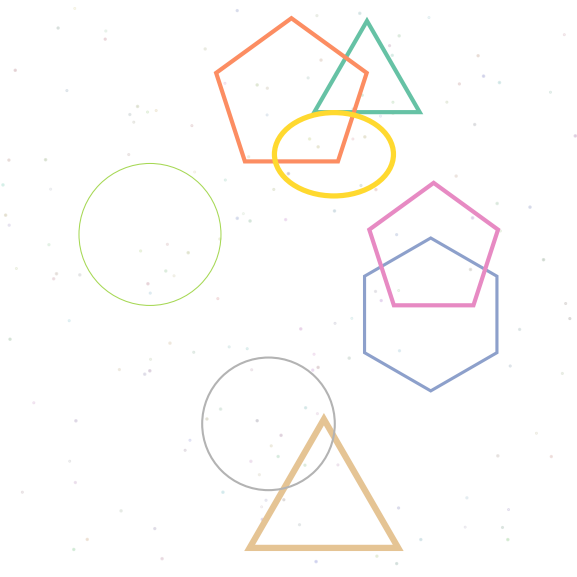[{"shape": "triangle", "thickness": 2, "radius": 0.53, "center": [0.635, 0.858]}, {"shape": "pentagon", "thickness": 2, "radius": 0.69, "center": [0.505, 0.831]}, {"shape": "hexagon", "thickness": 1.5, "radius": 0.66, "center": [0.746, 0.455]}, {"shape": "pentagon", "thickness": 2, "radius": 0.59, "center": [0.751, 0.565]}, {"shape": "circle", "thickness": 0.5, "radius": 0.61, "center": [0.26, 0.593]}, {"shape": "oval", "thickness": 2.5, "radius": 0.52, "center": [0.578, 0.732]}, {"shape": "triangle", "thickness": 3, "radius": 0.74, "center": [0.561, 0.125]}, {"shape": "circle", "thickness": 1, "radius": 0.57, "center": [0.465, 0.265]}]